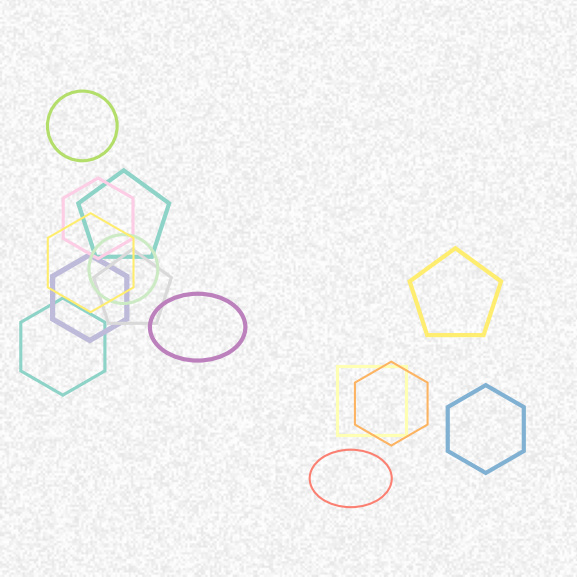[{"shape": "hexagon", "thickness": 1.5, "radius": 0.42, "center": [0.109, 0.399]}, {"shape": "pentagon", "thickness": 2, "radius": 0.41, "center": [0.214, 0.621]}, {"shape": "square", "thickness": 1.5, "radius": 0.3, "center": [0.643, 0.306]}, {"shape": "hexagon", "thickness": 2.5, "radius": 0.37, "center": [0.155, 0.484]}, {"shape": "oval", "thickness": 1, "radius": 0.36, "center": [0.607, 0.171]}, {"shape": "hexagon", "thickness": 2, "radius": 0.38, "center": [0.841, 0.256]}, {"shape": "hexagon", "thickness": 1, "radius": 0.36, "center": [0.677, 0.3]}, {"shape": "circle", "thickness": 1.5, "radius": 0.3, "center": [0.143, 0.781]}, {"shape": "hexagon", "thickness": 1.5, "radius": 0.35, "center": [0.17, 0.621]}, {"shape": "pentagon", "thickness": 1.5, "radius": 0.35, "center": [0.229, 0.497]}, {"shape": "oval", "thickness": 2, "radius": 0.41, "center": [0.342, 0.433]}, {"shape": "circle", "thickness": 1.5, "radius": 0.3, "center": [0.214, 0.533]}, {"shape": "pentagon", "thickness": 2, "radius": 0.42, "center": [0.789, 0.486]}, {"shape": "hexagon", "thickness": 1, "radius": 0.43, "center": [0.157, 0.544]}]